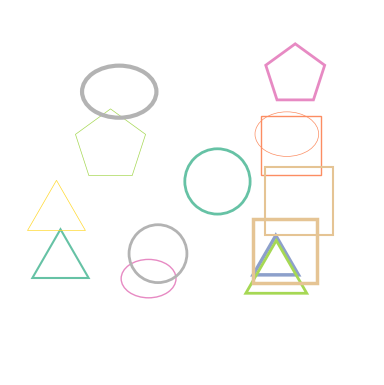[{"shape": "circle", "thickness": 2, "radius": 0.42, "center": [0.565, 0.529]}, {"shape": "triangle", "thickness": 1.5, "radius": 0.42, "center": [0.157, 0.32]}, {"shape": "oval", "thickness": 0.5, "radius": 0.41, "center": [0.745, 0.652]}, {"shape": "square", "thickness": 1, "radius": 0.39, "center": [0.756, 0.621]}, {"shape": "triangle", "thickness": 2.5, "radius": 0.34, "center": [0.716, 0.32]}, {"shape": "pentagon", "thickness": 2, "radius": 0.4, "center": [0.767, 0.806]}, {"shape": "oval", "thickness": 1, "radius": 0.36, "center": [0.386, 0.276]}, {"shape": "triangle", "thickness": 2, "radius": 0.46, "center": [0.718, 0.284]}, {"shape": "pentagon", "thickness": 0.5, "radius": 0.48, "center": [0.287, 0.621]}, {"shape": "triangle", "thickness": 0.5, "radius": 0.43, "center": [0.147, 0.445]}, {"shape": "square", "thickness": 1.5, "radius": 0.44, "center": [0.777, 0.479]}, {"shape": "square", "thickness": 2.5, "radius": 0.42, "center": [0.741, 0.348]}, {"shape": "circle", "thickness": 2, "radius": 0.38, "center": [0.41, 0.341]}, {"shape": "oval", "thickness": 3, "radius": 0.48, "center": [0.31, 0.762]}]